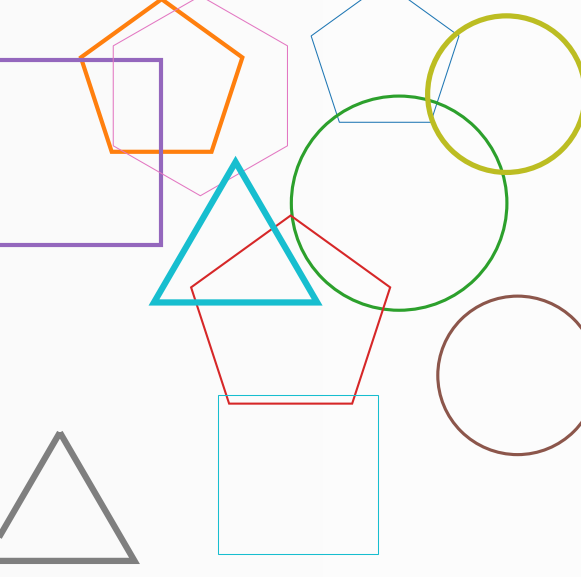[{"shape": "pentagon", "thickness": 0.5, "radius": 0.67, "center": [0.662, 0.896]}, {"shape": "pentagon", "thickness": 2, "radius": 0.73, "center": [0.278, 0.854]}, {"shape": "circle", "thickness": 1.5, "radius": 0.93, "center": [0.687, 0.647]}, {"shape": "pentagon", "thickness": 1, "radius": 0.9, "center": [0.5, 0.446]}, {"shape": "square", "thickness": 2, "radius": 0.8, "center": [0.117, 0.735]}, {"shape": "circle", "thickness": 1.5, "radius": 0.69, "center": [0.89, 0.349]}, {"shape": "hexagon", "thickness": 0.5, "radius": 0.87, "center": [0.345, 0.833]}, {"shape": "triangle", "thickness": 3, "radius": 0.74, "center": [0.103, 0.102]}, {"shape": "circle", "thickness": 2.5, "radius": 0.68, "center": [0.871, 0.836]}, {"shape": "square", "thickness": 0.5, "radius": 0.69, "center": [0.512, 0.177]}, {"shape": "triangle", "thickness": 3, "radius": 0.81, "center": [0.405, 0.556]}]